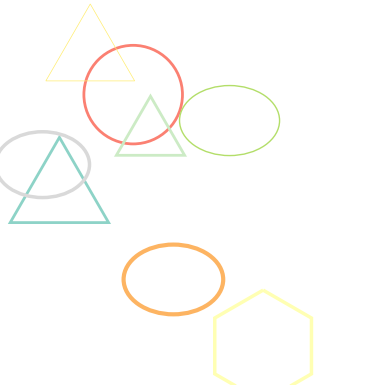[{"shape": "triangle", "thickness": 2, "radius": 0.74, "center": [0.154, 0.496]}, {"shape": "hexagon", "thickness": 2.5, "radius": 0.73, "center": [0.683, 0.101]}, {"shape": "circle", "thickness": 2, "radius": 0.64, "center": [0.346, 0.754]}, {"shape": "oval", "thickness": 3, "radius": 0.65, "center": [0.45, 0.274]}, {"shape": "oval", "thickness": 1, "radius": 0.65, "center": [0.596, 0.687]}, {"shape": "oval", "thickness": 2.5, "radius": 0.61, "center": [0.11, 0.572]}, {"shape": "triangle", "thickness": 2, "radius": 0.51, "center": [0.391, 0.648]}, {"shape": "triangle", "thickness": 0.5, "radius": 0.67, "center": [0.234, 0.856]}]